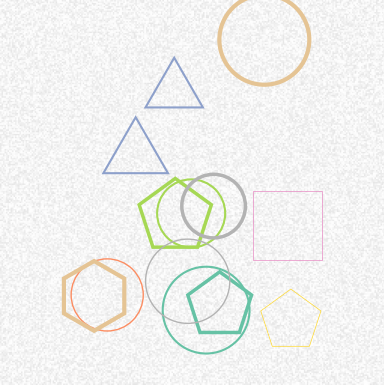[{"shape": "pentagon", "thickness": 2.5, "radius": 0.44, "center": [0.571, 0.207]}, {"shape": "circle", "thickness": 1.5, "radius": 0.56, "center": [0.535, 0.194]}, {"shape": "circle", "thickness": 1, "radius": 0.47, "center": [0.278, 0.234]}, {"shape": "triangle", "thickness": 1.5, "radius": 0.43, "center": [0.452, 0.764]}, {"shape": "triangle", "thickness": 1.5, "radius": 0.48, "center": [0.352, 0.599]}, {"shape": "square", "thickness": 0.5, "radius": 0.45, "center": [0.747, 0.414]}, {"shape": "pentagon", "thickness": 2.5, "radius": 0.49, "center": [0.455, 0.438]}, {"shape": "circle", "thickness": 1.5, "radius": 0.44, "center": [0.496, 0.446]}, {"shape": "pentagon", "thickness": 0.5, "radius": 0.41, "center": [0.755, 0.167]}, {"shape": "circle", "thickness": 3, "radius": 0.58, "center": [0.687, 0.897]}, {"shape": "hexagon", "thickness": 3, "radius": 0.45, "center": [0.244, 0.231]}, {"shape": "circle", "thickness": 2.5, "radius": 0.41, "center": [0.555, 0.465]}, {"shape": "circle", "thickness": 1, "radius": 0.55, "center": [0.488, 0.269]}]